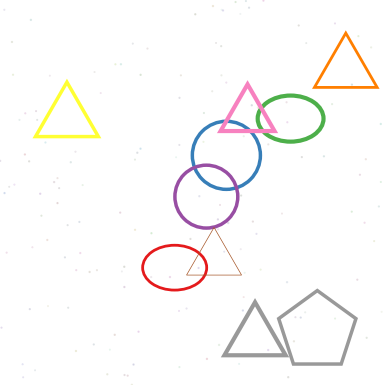[{"shape": "oval", "thickness": 2, "radius": 0.42, "center": [0.454, 0.305]}, {"shape": "circle", "thickness": 2.5, "radius": 0.44, "center": [0.588, 0.597]}, {"shape": "oval", "thickness": 3, "radius": 0.43, "center": [0.755, 0.692]}, {"shape": "circle", "thickness": 2.5, "radius": 0.41, "center": [0.536, 0.489]}, {"shape": "triangle", "thickness": 2, "radius": 0.47, "center": [0.898, 0.82]}, {"shape": "triangle", "thickness": 2.5, "radius": 0.47, "center": [0.174, 0.692]}, {"shape": "triangle", "thickness": 0.5, "radius": 0.41, "center": [0.556, 0.327]}, {"shape": "triangle", "thickness": 3, "radius": 0.4, "center": [0.643, 0.7]}, {"shape": "triangle", "thickness": 3, "radius": 0.46, "center": [0.662, 0.123]}, {"shape": "pentagon", "thickness": 2.5, "radius": 0.53, "center": [0.824, 0.14]}]